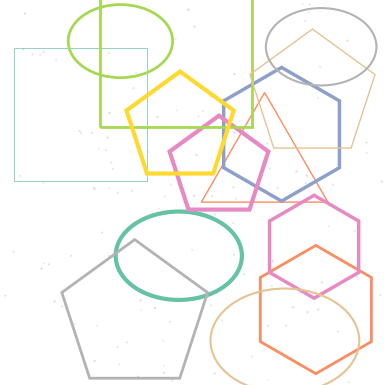[{"shape": "oval", "thickness": 3, "radius": 0.82, "center": [0.464, 0.336]}, {"shape": "square", "thickness": 0.5, "radius": 0.86, "center": [0.21, 0.702]}, {"shape": "hexagon", "thickness": 2, "radius": 0.83, "center": [0.82, 0.196]}, {"shape": "triangle", "thickness": 1, "radius": 0.95, "center": [0.687, 0.57]}, {"shape": "hexagon", "thickness": 2.5, "radius": 0.87, "center": [0.731, 0.651]}, {"shape": "pentagon", "thickness": 3, "radius": 0.67, "center": [0.569, 0.565]}, {"shape": "hexagon", "thickness": 2.5, "radius": 0.67, "center": [0.816, 0.359]}, {"shape": "square", "thickness": 2, "radius": 0.99, "center": [0.457, 0.868]}, {"shape": "oval", "thickness": 2, "radius": 0.68, "center": [0.313, 0.893]}, {"shape": "pentagon", "thickness": 3, "radius": 0.73, "center": [0.468, 0.668]}, {"shape": "pentagon", "thickness": 1, "radius": 0.85, "center": [0.812, 0.754]}, {"shape": "oval", "thickness": 1.5, "radius": 0.97, "center": [0.74, 0.115]}, {"shape": "pentagon", "thickness": 2, "radius": 1.0, "center": [0.35, 0.179]}, {"shape": "oval", "thickness": 1.5, "radius": 0.72, "center": [0.834, 0.879]}]